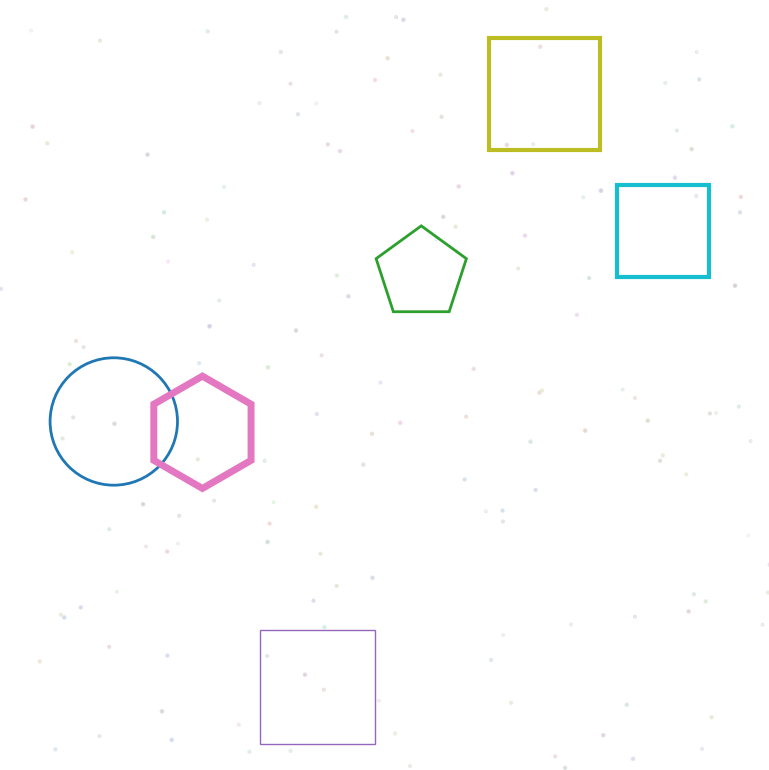[{"shape": "circle", "thickness": 1, "radius": 0.41, "center": [0.148, 0.453]}, {"shape": "pentagon", "thickness": 1, "radius": 0.31, "center": [0.547, 0.645]}, {"shape": "square", "thickness": 0.5, "radius": 0.37, "center": [0.412, 0.108]}, {"shape": "hexagon", "thickness": 2.5, "radius": 0.36, "center": [0.263, 0.439]}, {"shape": "square", "thickness": 1.5, "radius": 0.36, "center": [0.707, 0.878]}, {"shape": "square", "thickness": 1.5, "radius": 0.3, "center": [0.861, 0.7]}]